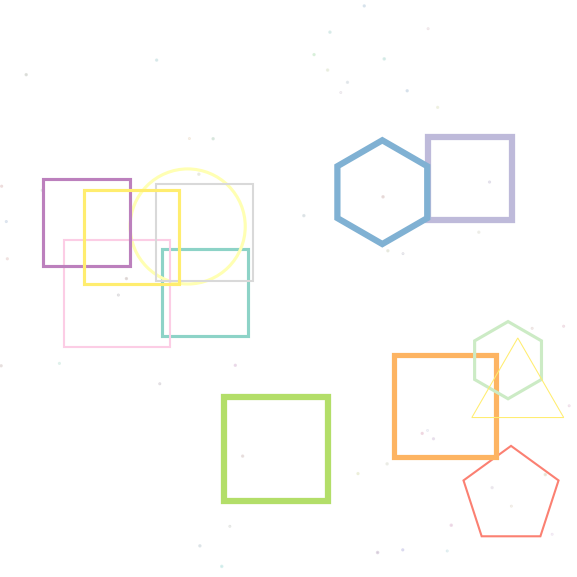[{"shape": "square", "thickness": 1.5, "radius": 0.37, "center": [0.354, 0.493]}, {"shape": "circle", "thickness": 1.5, "radius": 0.5, "center": [0.325, 0.607]}, {"shape": "square", "thickness": 3, "radius": 0.36, "center": [0.814, 0.69]}, {"shape": "pentagon", "thickness": 1, "radius": 0.43, "center": [0.885, 0.14]}, {"shape": "hexagon", "thickness": 3, "radius": 0.45, "center": [0.662, 0.666]}, {"shape": "square", "thickness": 2.5, "radius": 0.44, "center": [0.771, 0.296]}, {"shape": "square", "thickness": 3, "radius": 0.45, "center": [0.478, 0.222]}, {"shape": "square", "thickness": 1, "radius": 0.46, "center": [0.202, 0.491]}, {"shape": "square", "thickness": 1, "radius": 0.42, "center": [0.354, 0.596]}, {"shape": "square", "thickness": 1.5, "radius": 0.38, "center": [0.15, 0.615]}, {"shape": "hexagon", "thickness": 1.5, "radius": 0.33, "center": [0.88, 0.375]}, {"shape": "square", "thickness": 1.5, "radius": 0.41, "center": [0.228, 0.589]}, {"shape": "triangle", "thickness": 0.5, "radius": 0.46, "center": [0.897, 0.322]}]